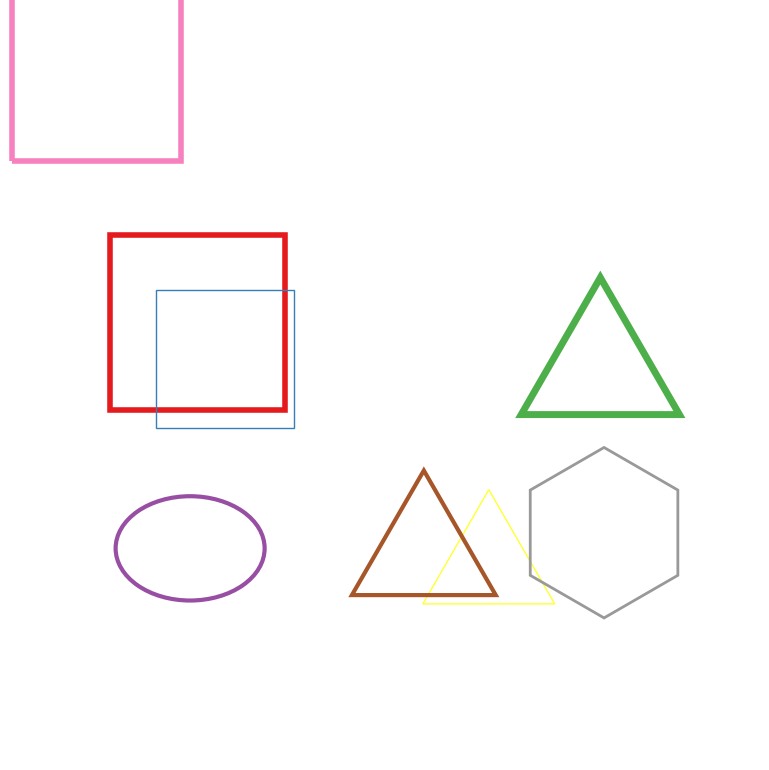[{"shape": "square", "thickness": 2, "radius": 0.57, "center": [0.256, 0.581]}, {"shape": "square", "thickness": 0.5, "radius": 0.45, "center": [0.292, 0.533]}, {"shape": "triangle", "thickness": 2.5, "radius": 0.59, "center": [0.78, 0.521]}, {"shape": "oval", "thickness": 1.5, "radius": 0.48, "center": [0.247, 0.288]}, {"shape": "triangle", "thickness": 0.5, "radius": 0.49, "center": [0.635, 0.265]}, {"shape": "triangle", "thickness": 1.5, "radius": 0.54, "center": [0.55, 0.281]}, {"shape": "square", "thickness": 2, "radius": 0.55, "center": [0.126, 0.9]}, {"shape": "hexagon", "thickness": 1, "radius": 0.55, "center": [0.784, 0.308]}]